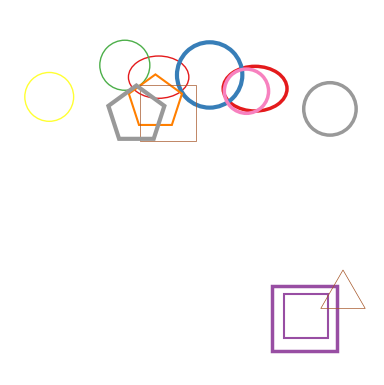[{"shape": "oval", "thickness": 2.5, "radius": 0.41, "center": [0.663, 0.77]}, {"shape": "oval", "thickness": 1, "radius": 0.39, "center": [0.412, 0.8]}, {"shape": "circle", "thickness": 3, "radius": 0.42, "center": [0.545, 0.805]}, {"shape": "circle", "thickness": 1, "radius": 0.32, "center": [0.324, 0.831]}, {"shape": "square", "thickness": 2.5, "radius": 0.42, "center": [0.791, 0.172]}, {"shape": "square", "thickness": 1.5, "radius": 0.29, "center": [0.794, 0.178]}, {"shape": "pentagon", "thickness": 1.5, "radius": 0.36, "center": [0.404, 0.734]}, {"shape": "circle", "thickness": 1, "radius": 0.32, "center": [0.128, 0.748]}, {"shape": "square", "thickness": 0.5, "radius": 0.36, "center": [0.436, 0.706]}, {"shape": "triangle", "thickness": 0.5, "radius": 0.33, "center": [0.891, 0.232]}, {"shape": "circle", "thickness": 2.5, "radius": 0.29, "center": [0.64, 0.763]}, {"shape": "circle", "thickness": 2.5, "radius": 0.34, "center": [0.857, 0.717]}, {"shape": "pentagon", "thickness": 3, "radius": 0.38, "center": [0.354, 0.701]}]